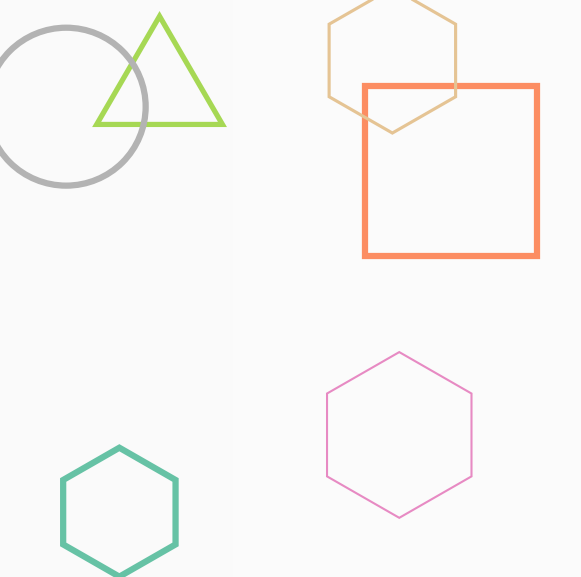[{"shape": "hexagon", "thickness": 3, "radius": 0.56, "center": [0.205, 0.112]}, {"shape": "square", "thickness": 3, "radius": 0.74, "center": [0.776, 0.703]}, {"shape": "hexagon", "thickness": 1, "radius": 0.72, "center": [0.687, 0.246]}, {"shape": "triangle", "thickness": 2.5, "radius": 0.62, "center": [0.274, 0.846]}, {"shape": "hexagon", "thickness": 1.5, "radius": 0.63, "center": [0.675, 0.894]}, {"shape": "circle", "thickness": 3, "radius": 0.68, "center": [0.114, 0.814]}]